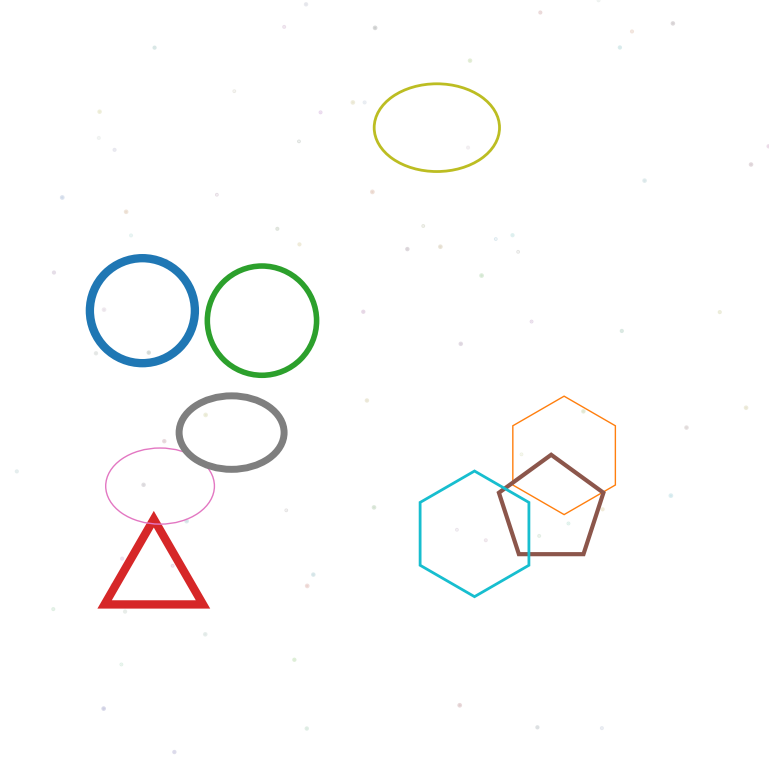[{"shape": "circle", "thickness": 3, "radius": 0.34, "center": [0.185, 0.597]}, {"shape": "hexagon", "thickness": 0.5, "radius": 0.38, "center": [0.733, 0.409]}, {"shape": "circle", "thickness": 2, "radius": 0.35, "center": [0.34, 0.584]}, {"shape": "triangle", "thickness": 3, "radius": 0.37, "center": [0.2, 0.252]}, {"shape": "pentagon", "thickness": 1.5, "radius": 0.36, "center": [0.716, 0.338]}, {"shape": "oval", "thickness": 0.5, "radius": 0.35, "center": [0.208, 0.369]}, {"shape": "oval", "thickness": 2.5, "radius": 0.34, "center": [0.301, 0.438]}, {"shape": "oval", "thickness": 1, "radius": 0.41, "center": [0.567, 0.834]}, {"shape": "hexagon", "thickness": 1, "radius": 0.41, "center": [0.616, 0.307]}]